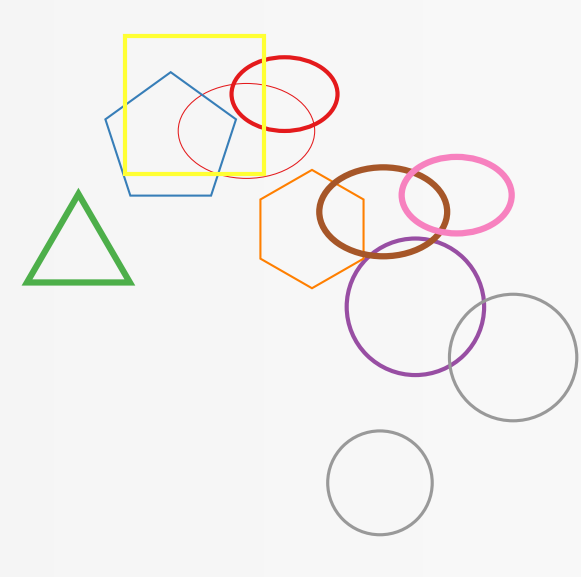[{"shape": "oval", "thickness": 0.5, "radius": 0.59, "center": [0.424, 0.772]}, {"shape": "oval", "thickness": 2, "radius": 0.46, "center": [0.49, 0.836]}, {"shape": "pentagon", "thickness": 1, "radius": 0.59, "center": [0.294, 0.756]}, {"shape": "triangle", "thickness": 3, "radius": 0.51, "center": [0.135, 0.561]}, {"shape": "circle", "thickness": 2, "radius": 0.59, "center": [0.715, 0.468]}, {"shape": "hexagon", "thickness": 1, "radius": 0.51, "center": [0.537, 0.602]}, {"shape": "square", "thickness": 2, "radius": 0.6, "center": [0.334, 0.818]}, {"shape": "oval", "thickness": 3, "radius": 0.55, "center": [0.659, 0.632]}, {"shape": "oval", "thickness": 3, "radius": 0.47, "center": [0.786, 0.661]}, {"shape": "circle", "thickness": 1.5, "radius": 0.55, "center": [0.883, 0.38]}, {"shape": "circle", "thickness": 1.5, "radius": 0.45, "center": [0.654, 0.163]}]